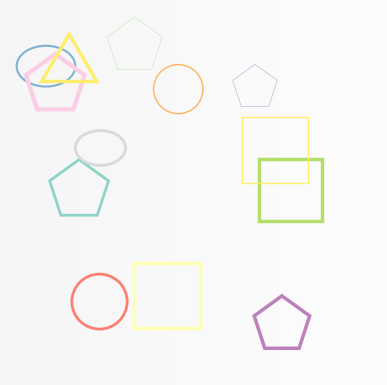[{"shape": "pentagon", "thickness": 2, "radius": 0.4, "center": [0.204, 0.506]}, {"shape": "square", "thickness": 2.5, "radius": 0.42, "center": [0.431, 0.232]}, {"shape": "pentagon", "thickness": 0.5, "radius": 0.3, "center": [0.658, 0.773]}, {"shape": "circle", "thickness": 2, "radius": 0.36, "center": [0.257, 0.217]}, {"shape": "oval", "thickness": 1.5, "radius": 0.38, "center": [0.119, 0.828]}, {"shape": "circle", "thickness": 1, "radius": 0.32, "center": [0.46, 0.769]}, {"shape": "square", "thickness": 2.5, "radius": 0.41, "center": [0.75, 0.507]}, {"shape": "pentagon", "thickness": 3, "radius": 0.4, "center": [0.143, 0.78]}, {"shape": "oval", "thickness": 2, "radius": 0.32, "center": [0.259, 0.616]}, {"shape": "pentagon", "thickness": 2.5, "radius": 0.38, "center": [0.728, 0.156]}, {"shape": "pentagon", "thickness": 0.5, "radius": 0.38, "center": [0.347, 0.881]}, {"shape": "triangle", "thickness": 2.5, "radius": 0.41, "center": [0.179, 0.829]}, {"shape": "square", "thickness": 1, "radius": 0.43, "center": [0.71, 0.611]}]